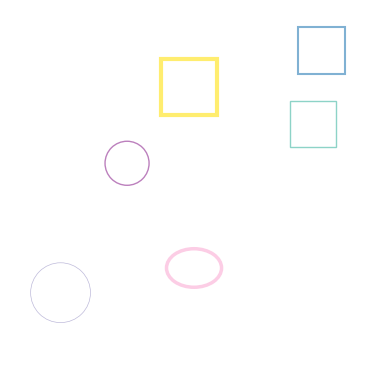[{"shape": "square", "thickness": 1, "radius": 0.3, "center": [0.812, 0.678]}, {"shape": "circle", "thickness": 0.5, "radius": 0.39, "center": [0.157, 0.24]}, {"shape": "square", "thickness": 1.5, "radius": 0.31, "center": [0.836, 0.869]}, {"shape": "oval", "thickness": 2.5, "radius": 0.36, "center": [0.504, 0.304]}, {"shape": "circle", "thickness": 1, "radius": 0.29, "center": [0.33, 0.576]}, {"shape": "square", "thickness": 3, "radius": 0.36, "center": [0.491, 0.775]}]